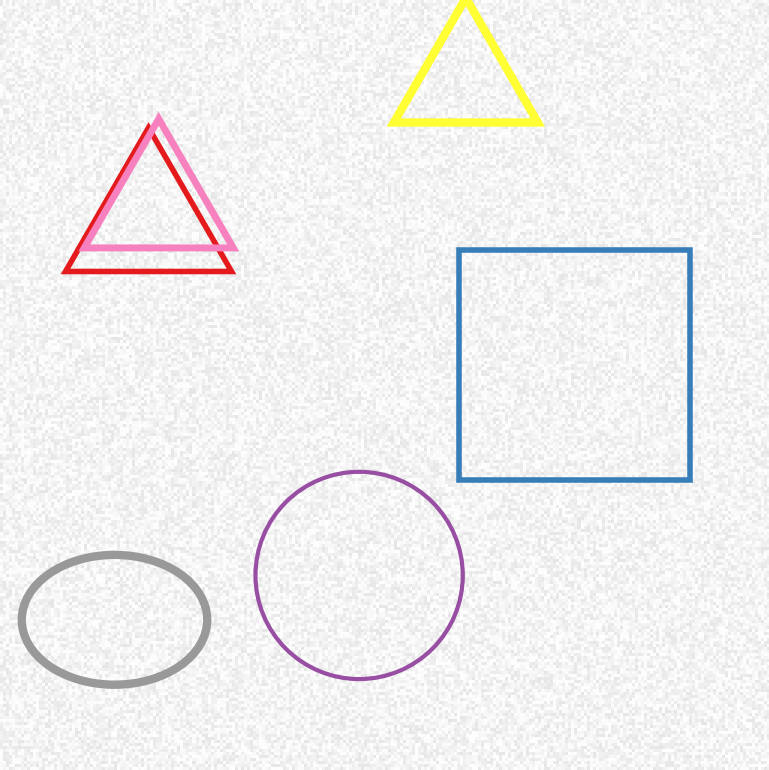[{"shape": "triangle", "thickness": 2, "radius": 0.62, "center": [0.193, 0.71]}, {"shape": "square", "thickness": 2, "radius": 0.75, "center": [0.746, 0.526]}, {"shape": "circle", "thickness": 1.5, "radius": 0.67, "center": [0.466, 0.253]}, {"shape": "triangle", "thickness": 3, "radius": 0.54, "center": [0.605, 0.895]}, {"shape": "triangle", "thickness": 2.5, "radius": 0.56, "center": [0.206, 0.734]}, {"shape": "oval", "thickness": 3, "radius": 0.6, "center": [0.149, 0.195]}]